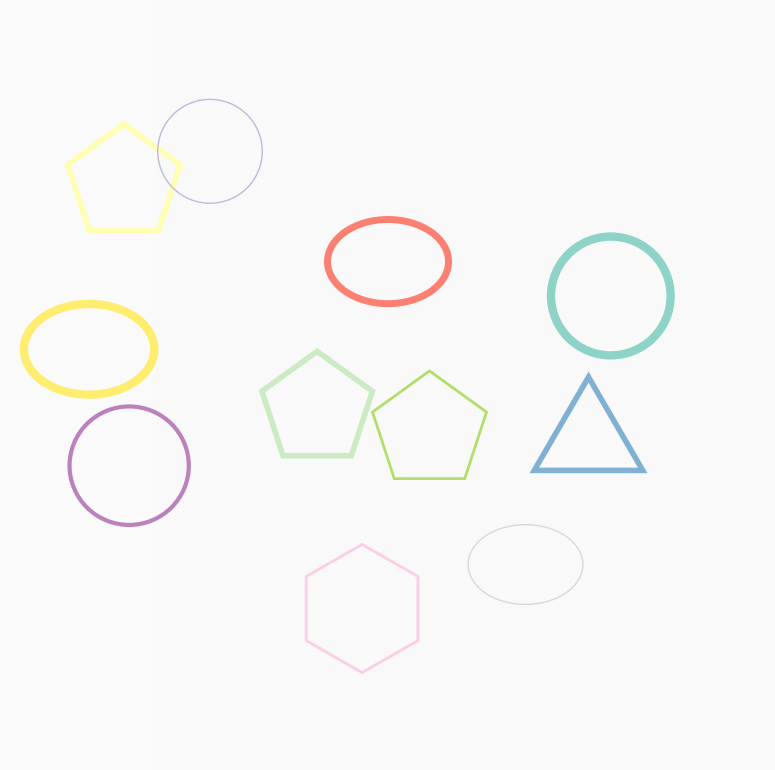[{"shape": "circle", "thickness": 3, "radius": 0.39, "center": [0.788, 0.616]}, {"shape": "pentagon", "thickness": 2, "radius": 0.38, "center": [0.16, 0.763]}, {"shape": "circle", "thickness": 0.5, "radius": 0.34, "center": [0.271, 0.803]}, {"shape": "oval", "thickness": 2.5, "radius": 0.39, "center": [0.501, 0.66]}, {"shape": "triangle", "thickness": 2, "radius": 0.4, "center": [0.759, 0.429]}, {"shape": "pentagon", "thickness": 1, "radius": 0.39, "center": [0.554, 0.441]}, {"shape": "hexagon", "thickness": 1, "radius": 0.42, "center": [0.467, 0.21]}, {"shape": "oval", "thickness": 0.5, "radius": 0.37, "center": [0.678, 0.267]}, {"shape": "circle", "thickness": 1.5, "radius": 0.38, "center": [0.167, 0.395]}, {"shape": "pentagon", "thickness": 2, "radius": 0.37, "center": [0.409, 0.469]}, {"shape": "oval", "thickness": 3, "radius": 0.42, "center": [0.115, 0.546]}]